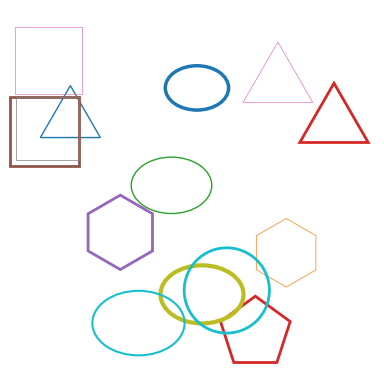[{"shape": "triangle", "thickness": 1, "radius": 0.45, "center": [0.183, 0.688]}, {"shape": "oval", "thickness": 2.5, "radius": 0.41, "center": [0.512, 0.772]}, {"shape": "hexagon", "thickness": 0.5, "radius": 0.45, "center": [0.743, 0.343]}, {"shape": "oval", "thickness": 1, "radius": 0.52, "center": [0.445, 0.519]}, {"shape": "pentagon", "thickness": 2, "radius": 0.48, "center": [0.663, 0.135]}, {"shape": "triangle", "thickness": 2, "radius": 0.51, "center": [0.868, 0.681]}, {"shape": "hexagon", "thickness": 2, "radius": 0.48, "center": [0.312, 0.397]}, {"shape": "square", "thickness": 2, "radius": 0.45, "center": [0.116, 0.659]}, {"shape": "triangle", "thickness": 0.5, "radius": 0.52, "center": [0.722, 0.786]}, {"shape": "square", "thickness": 0.5, "radius": 0.43, "center": [0.126, 0.843]}, {"shape": "square", "thickness": 0.5, "radius": 0.41, "center": [0.123, 0.667]}, {"shape": "oval", "thickness": 3, "radius": 0.54, "center": [0.525, 0.235]}, {"shape": "circle", "thickness": 2, "radius": 0.55, "center": [0.589, 0.246]}, {"shape": "oval", "thickness": 1.5, "radius": 0.6, "center": [0.36, 0.161]}]